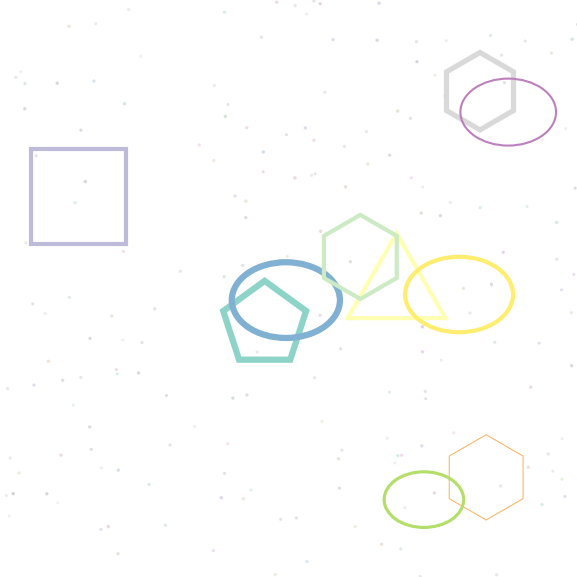[{"shape": "pentagon", "thickness": 3, "radius": 0.38, "center": [0.458, 0.437]}, {"shape": "triangle", "thickness": 2, "radius": 0.49, "center": [0.687, 0.497]}, {"shape": "square", "thickness": 2, "radius": 0.41, "center": [0.137, 0.658]}, {"shape": "oval", "thickness": 3, "radius": 0.47, "center": [0.495, 0.479]}, {"shape": "hexagon", "thickness": 0.5, "radius": 0.37, "center": [0.842, 0.173]}, {"shape": "oval", "thickness": 1.5, "radius": 0.34, "center": [0.734, 0.134]}, {"shape": "hexagon", "thickness": 2.5, "radius": 0.33, "center": [0.831, 0.841]}, {"shape": "oval", "thickness": 1, "radius": 0.41, "center": [0.88, 0.805]}, {"shape": "hexagon", "thickness": 2, "radius": 0.36, "center": [0.624, 0.554]}, {"shape": "oval", "thickness": 2, "radius": 0.47, "center": [0.795, 0.489]}]